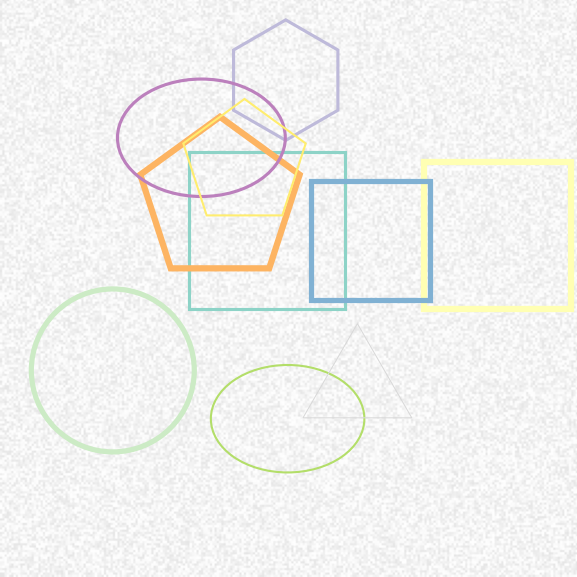[{"shape": "square", "thickness": 1.5, "radius": 0.68, "center": [0.463, 0.6]}, {"shape": "square", "thickness": 3, "radius": 0.64, "center": [0.862, 0.592]}, {"shape": "hexagon", "thickness": 1.5, "radius": 0.52, "center": [0.495, 0.86]}, {"shape": "square", "thickness": 2.5, "radius": 0.52, "center": [0.642, 0.583]}, {"shape": "pentagon", "thickness": 3, "radius": 0.73, "center": [0.381, 0.652]}, {"shape": "oval", "thickness": 1, "radius": 0.66, "center": [0.498, 0.274]}, {"shape": "triangle", "thickness": 0.5, "radius": 0.54, "center": [0.619, 0.33]}, {"shape": "oval", "thickness": 1.5, "radius": 0.73, "center": [0.349, 0.761]}, {"shape": "circle", "thickness": 2.5, "radius": 0.71, "center": [0.195, 0.358]}, {"shape": "pentagon", "thickness": 1, "radius": 0.56, "center": [0.423, 0.716]}]